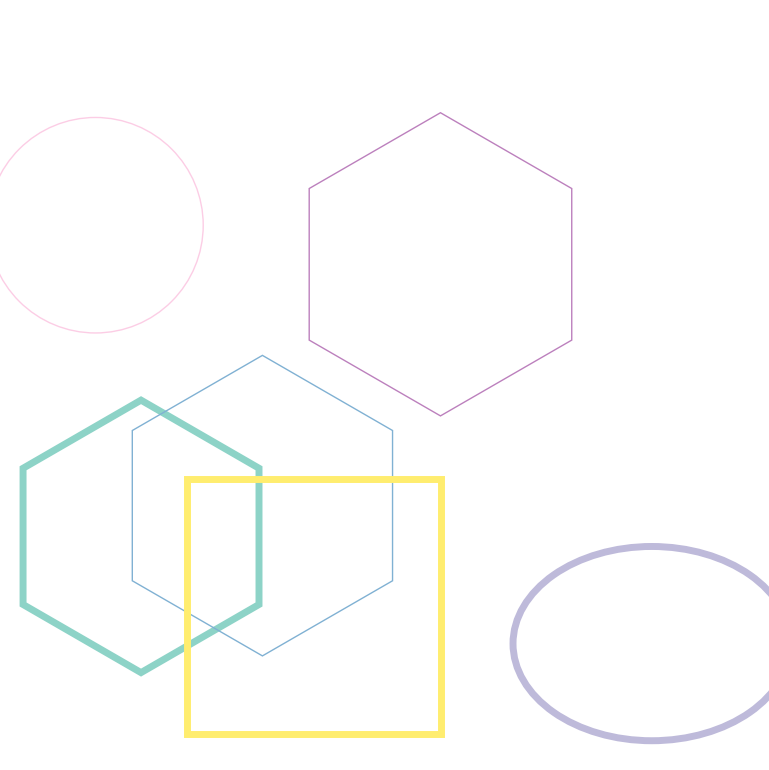[{"shape": "hexagon", "thickness": 2.5, "radius": 0.88, "center": [0.183, 0.303]}, {"shape": "oval", "thickness": 2.5, "radius": 0.9, "center": [0.846, 0.164]}, {"shape": "hexagon", "thickness": 0.5, "radius": 0.98, "center": [0.341, 0.343]}, {"shape": "circle", "thickness": 0.5, "radius": 0.7, "center": [0.124, 0.708]}, {"shape": "hexagon", "thickness": 0.5, "radius": 0.98, "center": [0.572, 0.657]}, {"shape": "square", "thickness": 2.5, "radius": 0.83, "center": [0.408, 0.212]}]